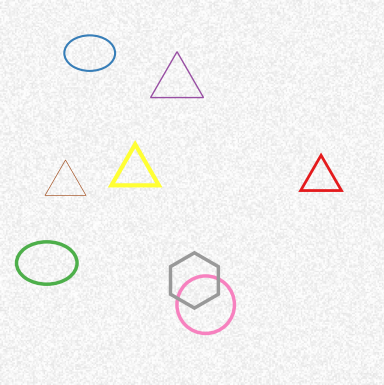[{"shape": "triangle", "thickness": 2, "radius": 0.31, "center": [0.834, 0.536]}, {"shape": "oval", "thickness": 1.5, "radius": 0.33, "center": [0.233, 0.862]}, {"shape": "oval", "thickness": 2.5, "radius": 0.39, "center": [0.122, 0.317]}, {"shape": "triangle", "thickness": 1, "radius": 0.4, "center": [0.46, 0.786]}, {"shape": "triangle", "thickness": 3, "radius": 0.36, "center": [0.351, 0.554]}, {"shape": "triangle", "thickness": 0.5, "radius": 0.31, "center": [0.17, 0.523]}, {"shape": "circle", "thickness": 2.5, "radius": 0.37, "center": [0.534, 0.209]}, {"shape": "hexagon", "thickness": 2.5, "radius": 0.36, "center": [0.505, 0.272]}]